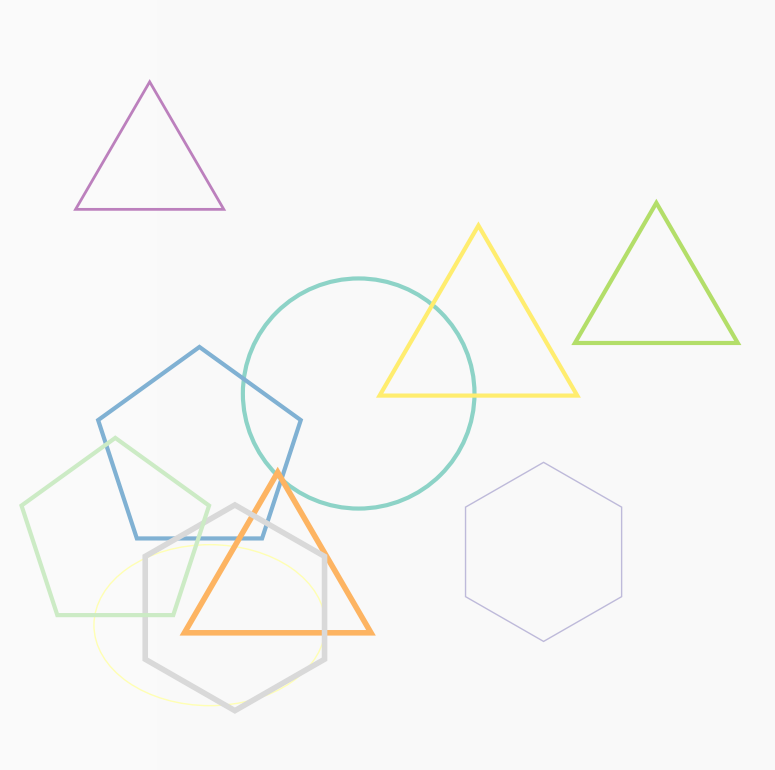[{"shape": "circle", "thickness": 1.5, "radius": 0.75, "center": [0.463, 0.489]}, {"shape": "oval", "thickness": 0.5, "radius": 0.75, "center": [0.271, 0.188]}, {"shape": "hexagon", "thickness": 0.5, "radius": 0.58, "center": [0.701, 0.283]}, {"shape": "pentagon", "thickness": 1.5, "radius": 0.69, "center": [0.257, 0.412]}, {"shape": "triangle", "thickness": 2, "radius": 0.69, "center": [0.358, 0.248]}, {"shape": "triangle", "thickness": 1.5, "radius": 0.61, "center": [0.847, 0.615]}, {"shape": "hexagon", "thickness": 2, "radius": 0.67, "center": [0.303, 0.211]}, {"shape": "triangle", "thickness": 1, "radius": 0.55, "center": [0.193, 0.783]}, {"shape": "pentagon", "thickness": 1.5, "radius": 0.64, "center": [0.149, 0.304]}, {"shape": "triangle", "thickness": 1.5, "radius": 0.74, "center": [0.617, 0.56]}]